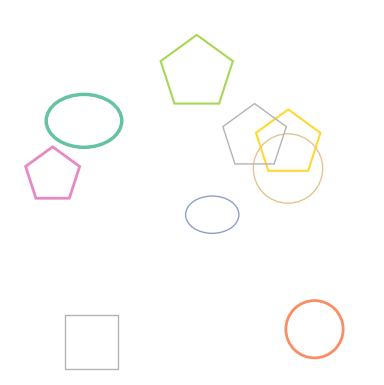[{"shape": "oval", "thickness": 2.5, "radius": 0.49, "center": [0.218, 0.686]}, {"shape": "circle", "thickness": 2, "radius": 0.37, "center": [0.817, 0.145]}, {"shape": "oval", "thickness": 1, "radius": 0.35, "center": [0.551, 0.442]}, {"shape": "pentagon", "thickness": 2, "radius": 0.37, "center": [0.137, 0.545]}, {"shape": "pentagon", "thickness": 1.5, "radius": 0.49, "center": [0.511, 0.811]}, {"shape": "pentagon", "thickness": 1.5, "radius": 0.44, "center": [0.749, 0.628]}, {"shape": "circle", "thickness": 1, "radius": 0.45, "center": [0.748, 0.562]}, {"shape": "square", "thickness": 1, "radius": 0.35, "center": [0.238, 0.111]}, {"shape": "pentagon", "thickness": 1, "radius": 0.43, "center": [0.661, 0.644]}]